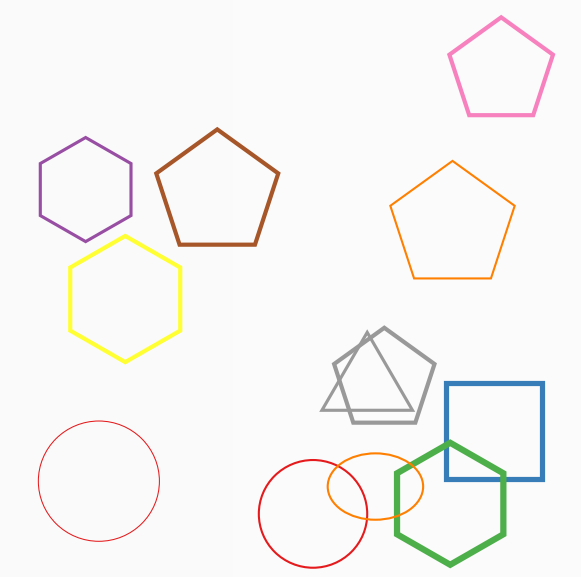[{"shape": "circle", "thickness": 1, "radius": 0.47, "center": [0.539, 0.109]}, {"shape": "circle", "thickness": 0.5, "radius": 0.52, "center": [0.17, 0.166]}, {"shape": "square", "thickness": 2.5, "radius": 0.41, "center": [0.85, 0.253]}, {"shape": "hexagon", "thickness": 3, "radius": 0.53, "center": [0.775, 0.127]}, {"shape": "hexagon", "thickness": 1.5, "radius": 0.45, "center": [0.147, 0.671]}, {"shape": "pentagon", "thickness": 1, "radius": 0.56, "center": [0.779, 0.608]}, {"shape": "oval", "thickness": 1, "radius": 0.41, "center": [0.646, 0.157]}, {"shape": "hexagon", "thickness": 2, "radius": 0.55, "center": [0.215, 0.481]}, {"shape": "pentagon", "thickness": 2, "radius": 0.55, "center": [0.374, 0.665]}, {"shape": "pentagon", "thickness": 2, "radius": 0.47, "center": [0.862, 0.875]}, {"shape": "pentagon", "thickness": 2, "radius": 0.45, "center": [0.661, 0.341]}, {"shape": "triangle", "thickness": 1.5, "radius": 0.45, "center": [0.632, 0.334]}]